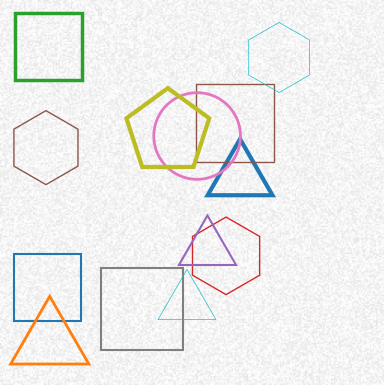[{"shape": "square", "thickness": 1.5, "radius": 0.43, "center": [0.124, 0.253]}, {"shape": "triangle", "thickness": 3, "radius": 0.49, "center": [0.623, 0.541]}, {"shape": "triangle", "thickness": 2, "radius": 0.59, "center": [0.129, 0.113]}, {"shape": "square", "thickness": 2.5, "radius": 0.44, "center": [0.125, 0.878]}, {"shape": "hexagon", "thickness": 1, "radius": 0.5, "center": [0.587, 0.336]}, {"shape": "triangle", "thickness": 1.5, "radius": 0.43, "center": [0.539, 0.355]}, {"shape": "square", "thickness": 1, "radius": 0.5, "center": [0.61, 0.681]}, {"shape": "hexagon", "thickness": 1, "radius": 0.48, "center": [0.119, 0.617]}, {"shape": "circle", "thickness": 2, "radius": 0.56, "center": [0.512, 0.647]}, {"shape": "square", "thickness": 1.5, "radius": 0.53, "center": [0.37, 0.196]}, {"shape": "pentagon", "thickness": 3, "radius": 0.57, "center": [0.436, 0.658]}, {"shape": "triangle", "thickness": 0.5, "radius": 0.43, "center": [0.486, 0.213]}, {"shape": "hexagon", "thickness": 0.5, "radius": 0.46, "center": [0.725, 0.851]}]